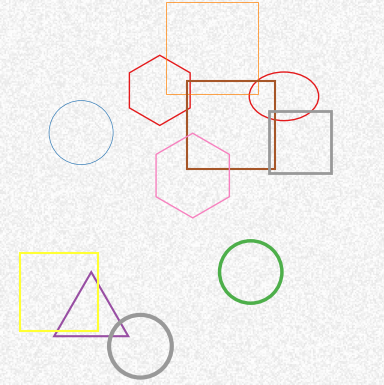[{"shape": "hexagon", "thickness": 1, "radius": 0.46, "center": [0.415, 0.765]}, {"shape": "oval", "thickness": 1, "radius": 0.45, "center": [0.738, 0.75]}, {"shape": "circle", "thickness": 0.5, "radius": 0.42, "center": [0.211, 0.656]}, {"shape": "circle", "thickness": 2.5, "radius": 0.41, "center": [0.651, 0.294]}, {"shape": "triangle", "thickness": 1.5, "radius": 0.56, "center": [0.237, 0.182]}, {"shape": "square", "thickness": 0.5, "radius": 0.6, "center": [0.551, 0.876]}, {"shape": "square", "thickness": 1.5, "radius": 0.51, "center": [0.154, 0.242]}, {"shape": "square", "thickness": 1.5, "radius": 0.58, "center": [0.6, 0.675]}, {"shape": "hexagon", "thickness": 1, "radius": 0.55, "center": [0.501, 0.544]}, {"shape": "circle", "thickness": 3, "radius": 0.41, "center": [0.365, 0.101]}, {"shape": "square", "thickness": 2, "radius": 0.4, "center": [0.779, 0.63]}]